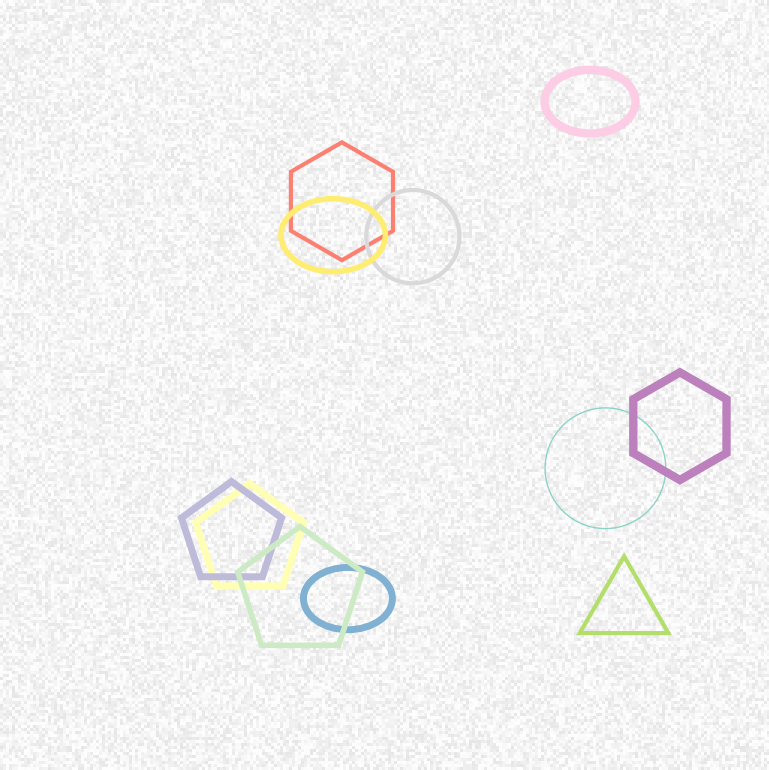[{"shape": "circle", "thickness": 0.5, "radius": 0.39, "center": [0.786, 0.392]}, {"shape": "pentagon", "thickness": 2.5, "radius": 0.37, "center": [0.324, 0.299]}, {"shape": "pentagon", "thickness": 2.5, "radius": 0.34, "center": [0.301, 0.306]}, {"shape": "hexagon", "thickness": 1.5, "radius": 0.38, "center": [0.444, 0.739]}, {"shape": "oval", "thickness": 2.5, "radius": 0.29, "center": [0.452, 0.223]}, {"shape": "triangle", "thickness": 1.5, "radius": 0.33, "center": [0.81, 0.211]}, {"shape": "oval", "thickness": 3, "radius": 0.3, "center": [0.766, 0.868]}, {"shape": "circle", "thickness": 1.5, "radius": 0.3, "center": [0.536, 0.693]}, {"shape": "hexagon", "thickness": 3, "radius": 0.35, "center": [0.883, 0.447]}, {"shape": "pentagon", "thickness": 2, "radius": 0.43, "center": [0.39, 0.231]}, {"shape": "oval", "thickness": 2, "radius": 0.34, "center": [0.433, 0.695]}]